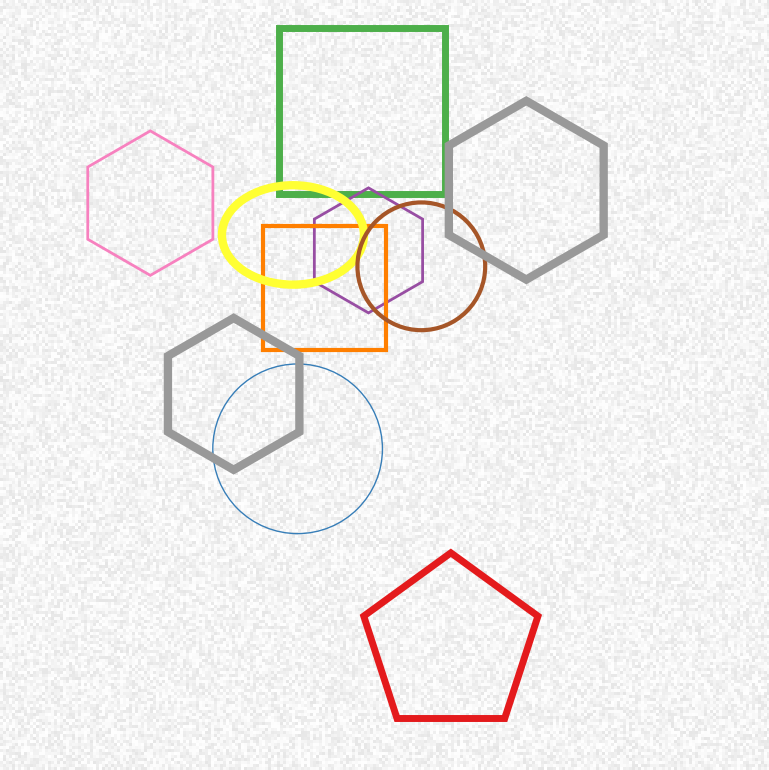[{"shape": "pentagon", "thickness": 2.5, "radius": 0.59, "center": [0.586, 0.163]}, {"shape": "circle", "thickness": 0.5, "radius": 0.55, "center": [0.387, 0.417]}, {"shape": "square", "thickness": 2.5, "radius": 0.54, "center": [0.47, 0.856]}, {"shape": "hexagon", "thickness": 1, "radius": 0.41, "center": [0.479, 0.675]}, {"shape": "square", "thickness": 1.5, "radius": 0.4, "center": [0.421, 0.626]}, {"shape": "oval", "thickness": 3, "radius": 0.46, "center": [0.38, 0.695]}, {"shape": "circle", "thickness": 1.5, "radius": 0.41, "center": [0.547, 0.654]}, {"shape": "hexagon", "thickness": 1, "radius": 0.47, "center": [0.195, 0.736]}, {"shape": "hexagon", "thickness": 3, "radius": 0.49, "center": [0.303, 0.488]}, {"shape": "hexagon", "thickness": 3, "radius": 0.58, "center": [0.683, 0.753]}]